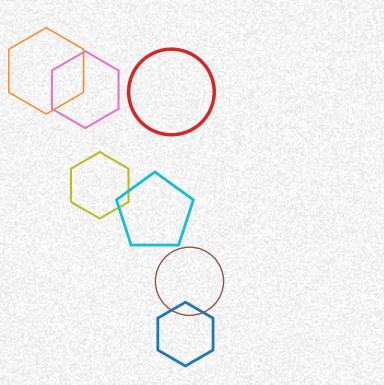[{"shape": "hexagon", "thickness": 2, "radius": 0.41, "center": [0.482, 0.132]}, {"shape": "hexagon", "thickness": 1, "radius": 0.56, "center": [0.12, 0.816]}, {"shape": "circle", "thickness": 2.5, "radius": 0.56, "center": [0.445, 0.761]}, {"shape": "circle", "thickness": 1, "radius": 0.44, "center": [0.492, 0.269]}, {"shape": "hexagon", "thickness": 1.5, "radius": 0.5, "center": [0.222, 0.767]}, {"shape": "hexagon", "thickness": 1.5, "radius": 0.43, "center": [0.259, 0.519]}, {"shape": "pentagon", "thickness": 2, "radius": 0.53, "center": [0.402, 0.448]}]